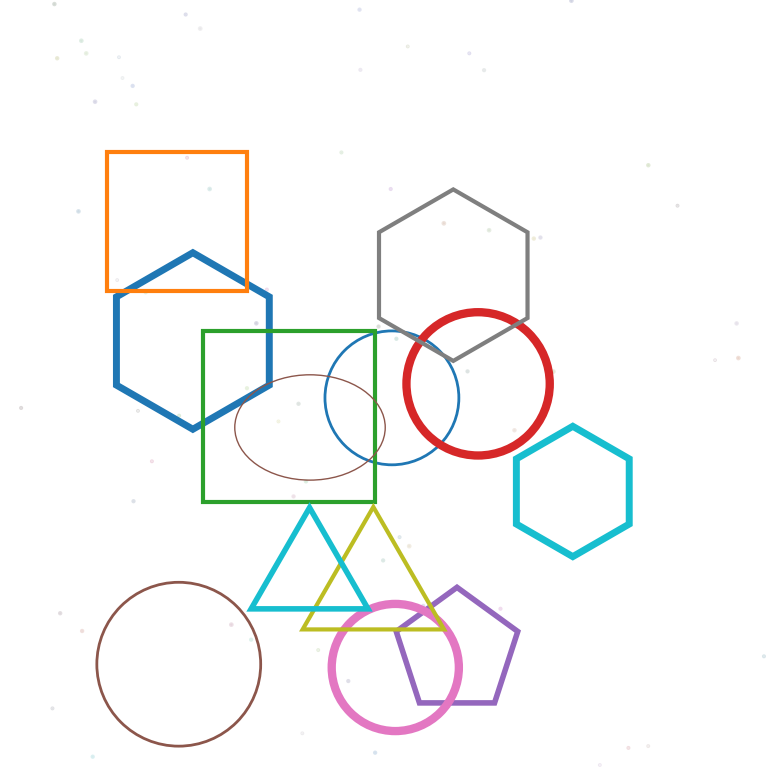[{"shape": "circle", "thickness": 1, "radius": 0.43, "center": [0.509, 0.483]}, {"shape": "hexagon", "thickness": 2.5, "radius": 0.57, "center": [0.25, 0.557]}, {"shape": "square", "thickness": 1.5, "radius": 0.45, "center": [0.229, 0.712]}, {"shape": "square", "thickness": 1.5, "radius": 0.56, "center": [0.376, 0.459]}, {"shape": "circle", "thickness": 3, "radius": 0.47, "center": [0.621, 0.501]}, {"shape": "pentagon", "thickness": 2, "radius": 0.41, "center": [0.594, 0.154]}, {"shape": "oval", "thickness": 0.5, "radius": 0.49, "center": [0.403, 0.445]}, {"shape": "circle", "thickness": 1, "radius": 0.53, "center": [0.232, 0.137]}, {"shape": "circle", "thickness": 3, "radius": 0.41, "center": [0.513, 0.133]}, {"shape": "hexagon", "thickness": 1.5, "radius": 0.56, "center": [0.589, 0.643]}, {"shape": "triangle", "thickness": 1.5, "radius": 0.53, "center": [0.485, 0.236]}, {"shape": "triangle", "thickness": 2, "radius": 0.44, "center": [0.402, 0.253]}, {"shape": "hexagon", "thickness": 2.5, "radius": 0.42, "center": [0.744, 0.362]}]